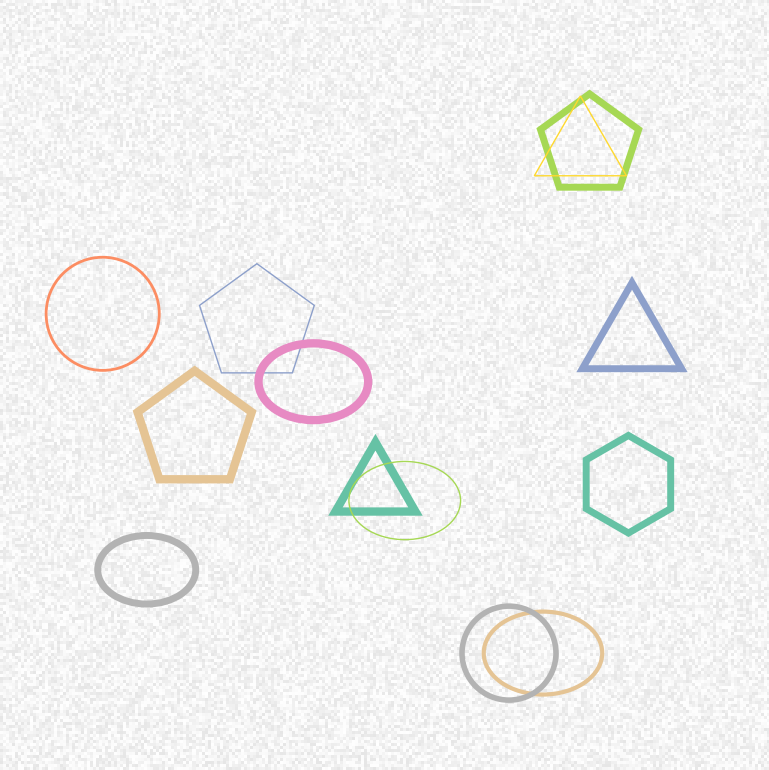[{"shape": "hexagon", "thickness": 2.5, "radius": 0.32, "center": [0.816, 0.371]}, {"shape": "triangle", "thickness": 3, "radius": 0.3, "center": [0.488, 0.366]}, {"shape": "circle", "thickness": 1, "radius": 0.37, "center": [0.133, 0.592]}, {"shape": "pentagon", "thickness": 0.5, "radius": 0.39, "center": [0.334, 0.579]}, {"shape": "triangle", "thickness": 2.5, "radius": 0.37, "center": [0.821, 0.558]}, {"shape": "oval", "thickness": 3, "radius": 0.36, "center": [0.407, 0.504]}, {"shape": "pentagon", "thickness": 2.5, "radius": 0.34, "center": [0.766, 0.811]}, {"shape": "oval", "thickness": 0.5, "radius": 0.36, "center": [0.526, 0.35]}, {"shape": "triangle", "thickness": 0.5, "radius": 0.35, "center": [0.754, 0.806]}, {"shape": "pentagon", "thickness": 3, "radius": 0.39, "center": [0.253, 0.441]}, {"shape": "oval", "thickness": 1.5, "radius": 0.38, "center": [0.705, 0.152]}, {"shape": "circle", "thickness": 2, "radius": 0.31, "center": [0.661, 0.152]}, {"shape": "oval", "thickness": 2.5, "radius": 0.32, "center": [0.191, 0.26]}]